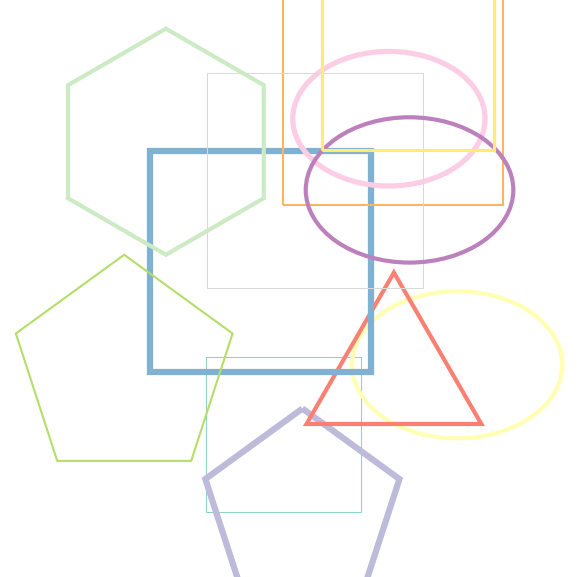[{"shape": "square", "thickness": 0.5, "radius": 0.67, "center": [0.491, 0.247]}, {"shape": "oval", "thickness": 2, "radius": 0.91, "center": [0.792, 0.367]}, {"shape": "pentagon", "thickness": 3, "radius": 0.88, "center": [0.524, 0.115]}, {"shape": "triangle", "thickness": 2, "radius": 0.87, "center": [0.682, 0.352]}, {"shape": "square", "thickness": 3, "radius": 0.96, "center": [0.451, 0.547]}, {"shape": "square", "thickness": 1, "radius": 0.95, "center": [0.681, 0.833]}, {"shape": "pentagon", "thickness": 1, "radius": 0.99, "center": [0.215, 0.361]}, {"shape": "oval", "thickness": 2.5, "radius": 0.83, "center": [0.673, 0.794]}, {"shape": "square", "thickness": 0.5, "radius": 0.93, "center": [0.545, 0.686]}, {"shape": "oval", "thickness": 2, "radius": 0.9, "center": [0.709, 0.67]}, {"shape": "hexagon", "thickness": 2, "radius": 0.98, "center": [0.287, 0.754]}, {"shape": "square", "thickness": 1.5, "radius": 0.74, "center": [0.706, 0.888]}]